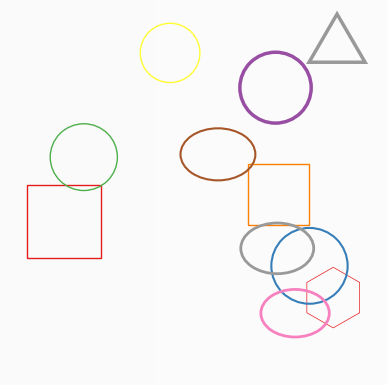[{"shape": "square", "thickness": 1, "radius": 0.48, "center": [0.165, 0.425]}, {"shape": "hexagon", "thickness": 0.5, "radius": 0.39, "center": [0.86, 0.227]}, {"shape": "circle", "thickness": 1.5, "radius": 0.49, "center": [0.799, 0.309]}, {"shape": "circle", "thickness": 1, "radius": 0.43, "center": [0.216, 0.592]}, {"shape": "circle", "thickness": 2.5, "radius": 0.46, "center": [0.711, 0.772]}, {"shape": "square", "thickness": 1, "radius": 0.4, "center": [0.719, 0.495]}, {"shape": "circle", "thickness": 1, "radius": 0.38, "center": [0.439, 0.863]}, {"shape": "oval", "thickness": 1.5, "radius": 0.48, "center": [0.562, 0.599]}, {"shape": "oval", "thickness": 2, "radius": 0.44, "center": [0.762, 0.186]}, {"shape": "triangle", "thickness": 2.5, "radius": 0.42, "center": [0.87, 0.88]}, {"shape": "oval", "thickness": 2, "radius": 0.47, "center": [0.715, 0.355]}]